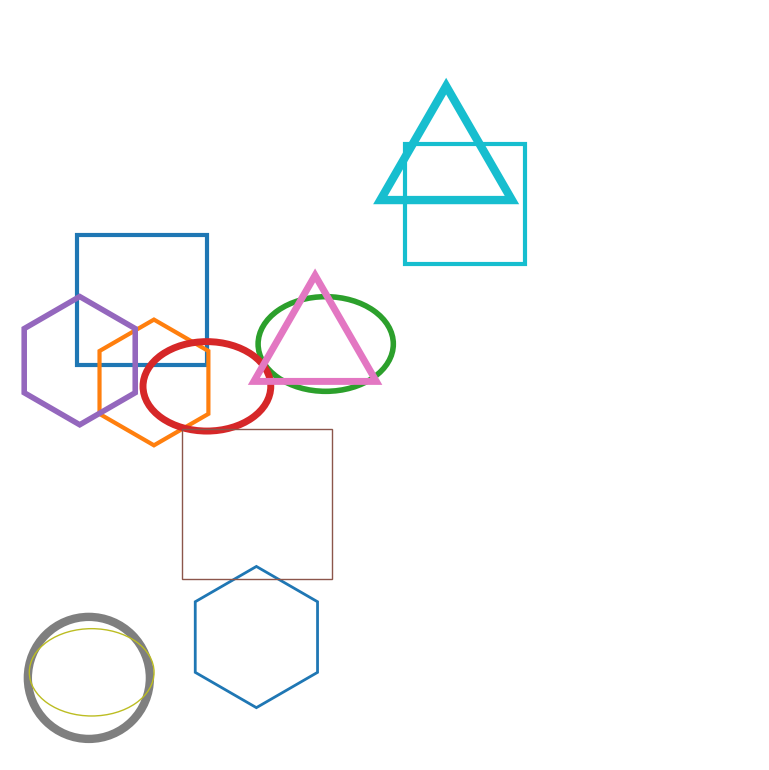[{"shape": "hexagon", "thickness": 1, "radius": 0.46, "center": [0.333, 0.173]}, {"shape": "square", "thickness": 1.5, "radius": 0.42, "center": [0.184, 0.61]}, {"shape": "hexagon", "thickness": 1.5, "radius": 0.41, "center": [0.2, 0.503]}, {"shape": "oval", "thickness": 2, "radius": 0.44, "center": [0.423, 0.553]}, {"shape": "oval", "thickness": 2.5, "radius": 0.41, "center": [0.269, 0.498]}, {"shape": "hexagon", "thickness": 2, "radius": 0.42, "center": [0.104, 0.532]}, {"shape": "square", "thickness": 0.5, "radius": 0.49, "center": [0.333, 0.345]}, {"shape": "triangle", "thickness": 2.5, "radius": 0.46, "center": [0.409, 0.551]}, {"shape": "circle", "thickness": 3, "radius": 0.4, "center": [0.115, 0.12]}, {"shape": "oval", "thickness": 0.5, "radius": 0.4, "center": [0.119, 0.127]}, {"shape": "square", "thickness": 1.5, "radius": 0.39, "center": [0.604, 0.735]}, {"shape": "triangle", "thickness": 3, "radius": 0.49, "center": [0.579, 0.79]}]